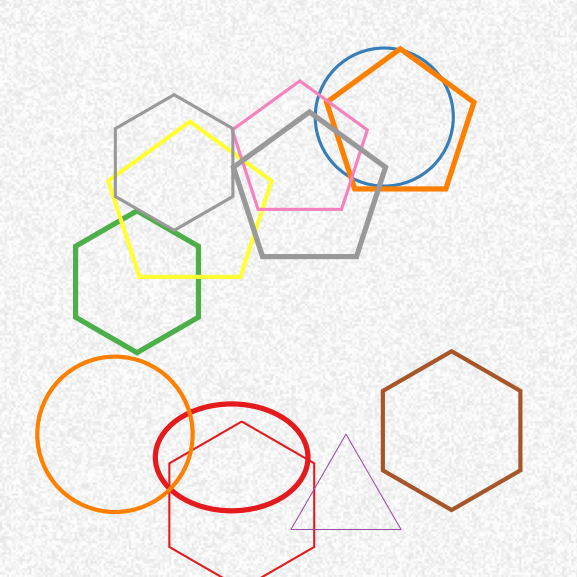[{"shape": "oval", "thickness": 2.5, "radius": 0.66, "center": [0.401, 0.207]}, {"shape": "hexagon", "thickness": 1, "radius": 0.72, "center": [0.419, 0.124]}, {"shape": "circle", "thickness": 1.5, "radius": 0.6, "center": [0.665, 0.796]}, {"shape": "hexagon", "thickness": 2.5, "radius": 0.61, "center": [0.237, 0.511]}, {"shape": "triangle", "thickness": 0.5, "radius": 0.55, "center": [0.599, 0.137]}, {"shape": "pentagon", "thickness": 2.5, "radius": 0.67, "center": [0.693, 0.78]}, {"shape": "circle", "thickness": 2, "radius": 0.67, "center": [0.199, 0.247]}, {"shape": "pentagon", "thickness": 2, "radius": 0.74, "center": [0.329, 0.64]}, {"shape": "hexagon", "thickness": 2, "radius": 0.69, "center": [0.782, 0.253]}, {"shape": "pentagon", "thickness": 1.5, "radius": 0.61, "center": [0.519, 0.736]}, {"shape": "pentagon", "thickness": 2.5, "radius": 0.69, "center": [0.536, 0.667]}, {"shape": "hexagon", "thickness": 1.5, "radius": 0.59, "center": [0.301, 0.718]}]